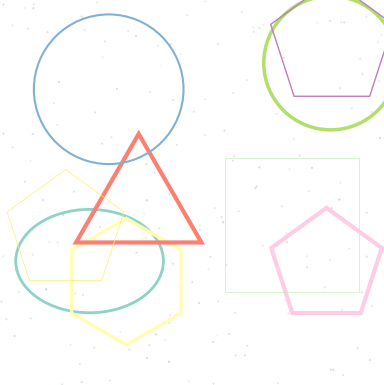[{"shape": "oval", "thickness": 2, "radius": 0.96, "center": [0.233, 0.322]}, {"shape": "hexagon", "thickness": 2.5, "radius": 0.82, "center": [0.328, 0.269]}, {"shape": "triangle", "thickness": 3, "radius": 0.94, "center": [0.36, 0.464]}, {"shape": "circle", "thickness": 1.5, "radius": 0.97, "center": [0.282, 0.768]}, {"shape": "circle", "thickness": 2.5, "radius": 0.87, "center": [0.859, 0.836]}, {"shape": "pentagon", "thickness": 3, "radius": 0.76, "center": [0.848, 0.309]}, {"shape": "pentagon", "thickness": 1, "radius": 0.84, "center": [0.862, 0.885]}, {"shape": "square", "thickness": 0.5, "radius": 0.87, "center": [0.758, 0.416]}, {"shape": "pentagon", "thickness": 0.5, "radius": 0.8, "center": [0.17, 0.4]}]